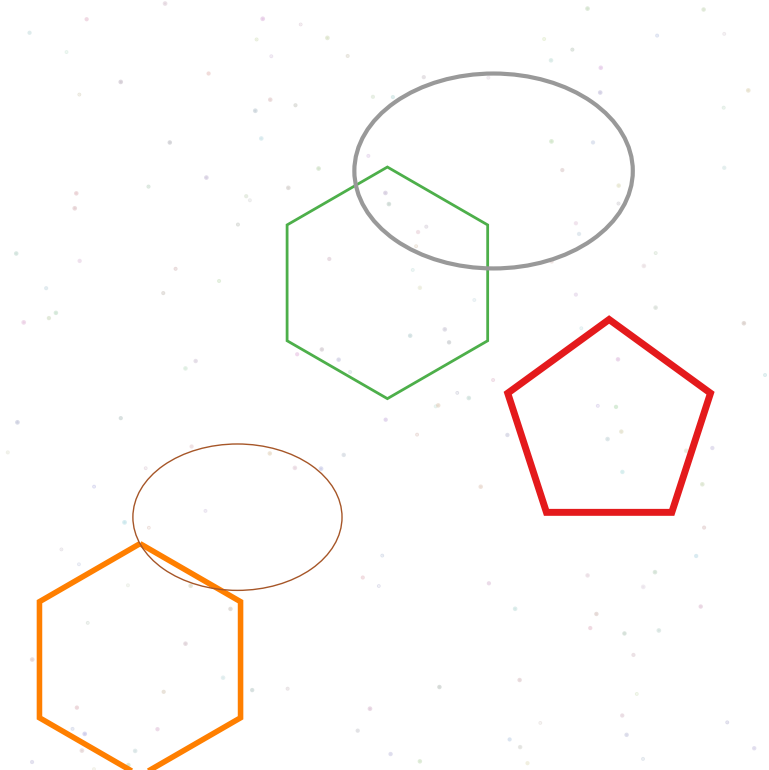[{"shape": "pentagon", "thickness": 2.5, "radius": 0.69, "center": [0.791, 0.447]}, {"shape": "hexagon", "thickness": 1, "radius": 0.75, "center": [0.503, 0.633]}, {"shape": "hexagon", "thickness": 2, "radius": 0.75, "center": [0.182, 0.143]}, {"shape": "oval", "thickness": 0.5, "radius": 0.68, "center": [0.308, 0.328]}, {"shape": "oval", "thickness": 1.5, "radius": 0.9, "center": [0.641, 0.778]}]